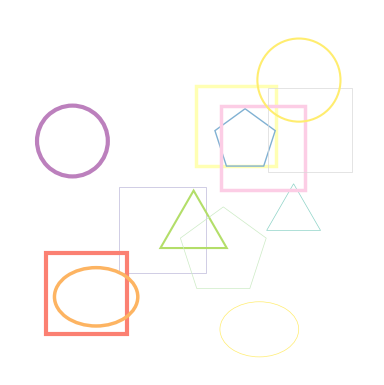[{"shape": "triangle", "thickness": 0.5, "radius": 0.4, "center": [0.763, 0.442]}, {"shape": "square", "thickness": 2.5, "radius": 0.52, "center": [0.613, 0.673]}, {"shape": "square", "thickness": 0.5, "radius": 0.56, "center": [0.423, 0.403]}, {"shape": "square", "thickness": 3, "radius": 0.52, "center": [0.224, 0.237]}, {"shape": "pentagon", "thickness": 1, "radius": 0.41, "center": [0.637, 0.635]}, {"shape": "oval", "thickness": 2.5, "radius": 0.54, "center": [0.25, 0.229]}, {"shape": "triangle", "thickness": 1.5, "radius": 0.5, "center": [0.503, 0.405]}, {"shape": "square", "thickness": 2.5, "radius": 0.55, "center": [0.684, 0.616]}, {"shape": "square", "thickness": 0.5, "radius": 0.54, "center": [0.805, 0.663]}, {"shape": "circle", "thickness": 3, "radius": 0.46, "center": [0.188, 0.634]}, {"shape": "pentagon", "thickness": 0.5, "radius": 0.59, "center": [0.58, 0.345]}, {"shape": "oval", "thickness": 0.5, "radius": 0.51, "center": [0.674, 0.145]}, {"shape": "circle", "thickness": 1.5, "radius": 0.54, "center": [0.776, 0.792]}]